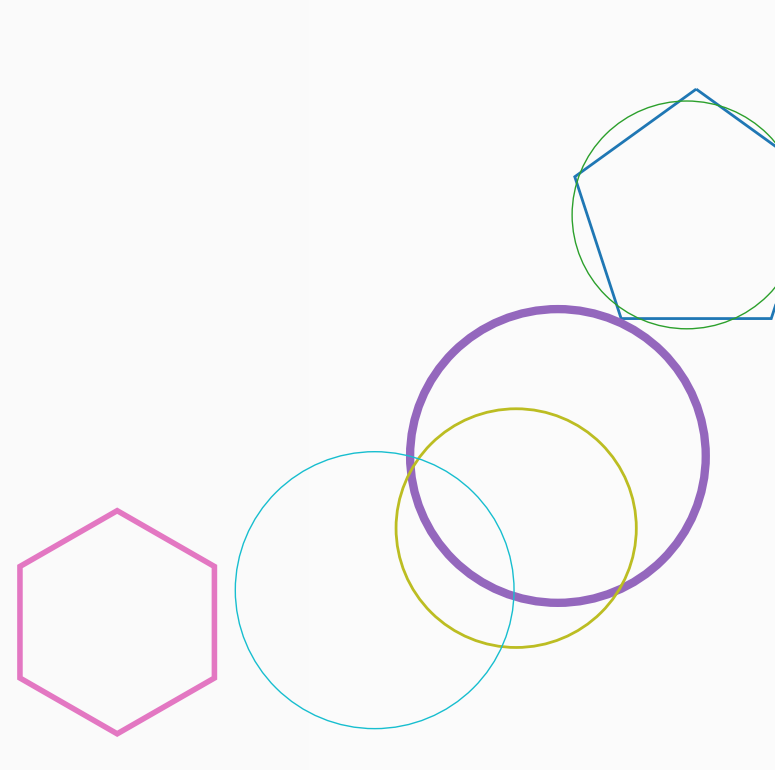[{"shape": "pentagon", "thickness": 1, "radius": 0.82, "center": [0.898, 0.72]}, {"shape": "circle", "thickness": 0.5, "radius": 0.74, "center": [0.886, 0.721]}, {"shape": "circle", "thickness": 3, "radius": 0.95, "center": [0.72, 0.408]}, {"shape": "hexagon", "thickness": 2, "radius": 0.72, "center": [0.151, 0.192]}, {"shape": "circle", "thickness": 1, "radius": 0.78, "center": [0.666, 0.314]}, {"shape": "circle", "thickness": 0.5, "radius": 0.9, "center": [0.483, 0.234]}]